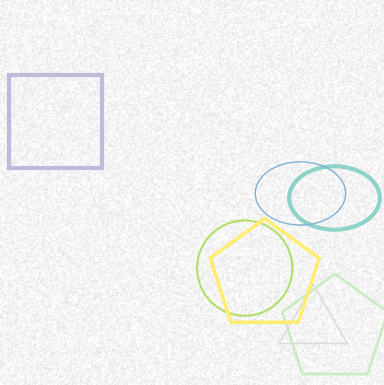[{"shape": "oval", "thickness": 3, "radius": 0.59, "center": [0.869, 0.486]}, {"shape": "square", "thickness": 3, "radius": 0.6, "center": [0.145, 0.684]}, {"shape": "oval", "thickness": 1, "radius": 0.59, "center": [0.78, 0.498]}, {"shape": "circle", "thickness": 1.5, "radius": 0.62, "center": [0.636, 0.304]}, {"shape": "triangle", "thickness": 1, "radius": 0.51, "center": [0.813, 0.159]}, {"shape": "pentagon", "thickness": 2, "radius": 0.72, "center": [0.87, 0.145]}, {"shape": "pentagon", "thickness": 2.5, "radius": 0.74, "center": [0.688, 0.283]}]